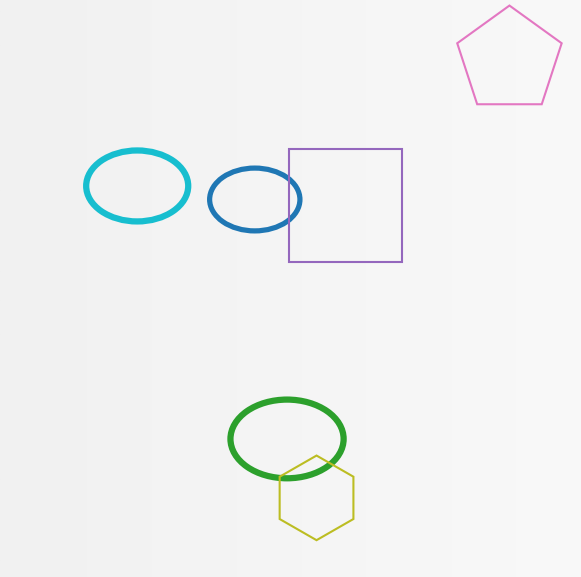[{"shape": "oval", "thickness": 2.5, "radius": 0.39, "center": [0.438, 0.654]}, {"shape": "oval", "thickness": 3, "radius": 0.49, "center": [0.494, 0.239]}, {"shape": "square", "thickness": 1, "radius": 0.49, "center": [0.594, 0.644]}, {"shape": "pentagon", "thickness": 1, "radius": 0.47, "center": [0.876, 0.895]}, {"shape": "hexagon", "thickness": 1, "radius": 0.37, "center": [0.545, 0.137]}, {"shape": "oval", "thickness": 3, "radius": 0.44, "center": [0.236, 0.677]}]